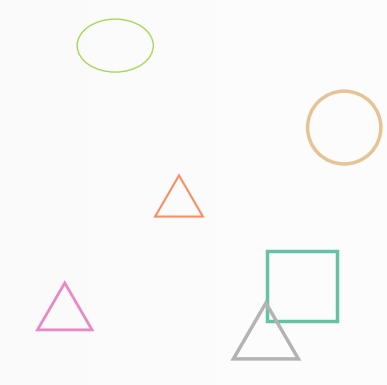[{"shape": "square", "thickness": 2.5, "radius": 0.45, "center": [0.779, 0.256]}, {"shape": "triangle", "thickness": 1.5, "radius": 0.36, "center": [0.462, 0.473]}, {"shape": "triangle", "thickness": 2, "radius": 0.41, "center": [0.167, 0.184]}, {"shape": "oval", "thickness": 1, "radius": 0.49, "center": [0.297, 0.882]}, {"shape": "circle", "thickness": 2.5, "radius": 0.47, "center": [0.888, 0.669]}, {"shape": "triangle", "thickness": 2.5, "radius": 0.48, "center": [0.686, 0.116]}]